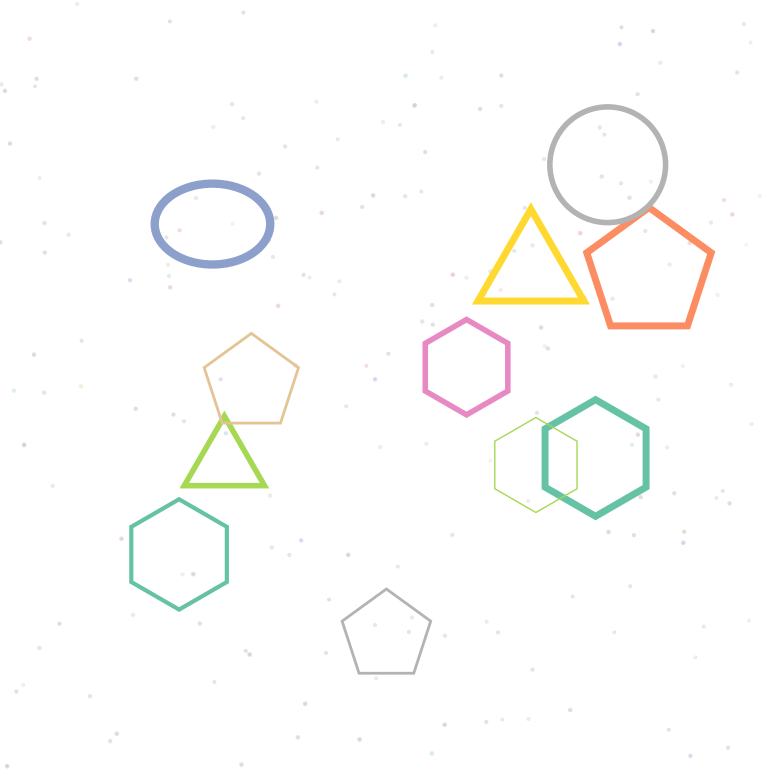[{"shape": "hexagon", "thickness": 1.5, "radius": 0.36, "center": [0.233, 0.28]}, {"shape": "hexagon", "thickness": 2.5, "radius": 0.38, "center": [0.773, 0.405]}, {"shape": "pentagon", "thickness": 2.5, "radius": 0.42, "center": [0.843, 0.646]}, {"shape": "oval", "thickness": 3, "radius": 0.38, "center": [0.276, 0.709]}, {"shape": "hexagon", "thickness": 2, "radius": 0.31, "center": [0.606, 0.523]}, {"shape": "triangle", "thickness": 2, "radius": 0.3, "center": [0.291, 0.399]}, {"shape": "hexagon", "thickness": 0.5, "radius": 0.31, "center": [0.696, 0.396]}, {"shape": "triangle", "thickness": 2.5, "radius": 0.4, "center": [0.69, 0.649]}, {"shape": "pentagon", "thickness": 1, "radius": 0.32, "center": [0.326, 0.503]}, {"shape": "pentagon", "thickness": 1, "radius": 0.3, "center": [0.502, 0.175]}, {"shape": "circle", "thickness": 2, "radius": 0.38, "center": [0.789, 0.786]}]